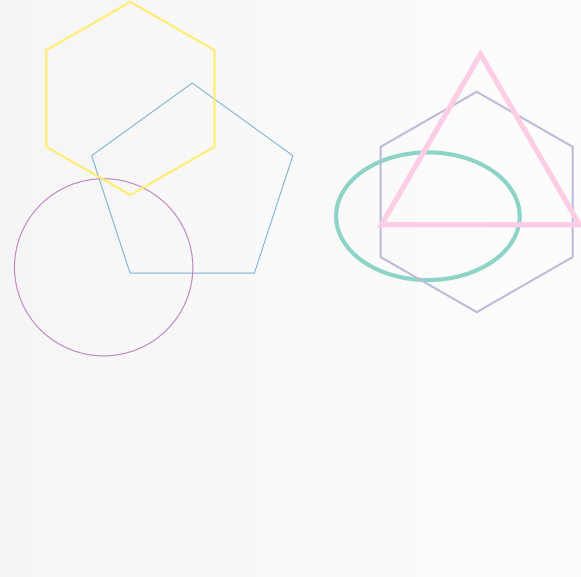[{"shape": "oval", "thickness": 2, "radius": 0.79, "center": [0.736, 0.625]}, {"shape": "hexagon", "thickness": 1, "radius": 0.95, "center": [0.82, 0.649]}, {"shape": "pentagon", "thickness": 0.5, "radius": 0.91, "center": [0.331, 0.673]}, {"shape": "triangle", "thickness": 2.5, "radius": 0.98, "center": [0.827, 0.708]}, {"shape": "circle", "thickness": 0.5, "radius": 0.77, "center": [0.178, 0.536]}, {"shape": "hexagon", "thickness": 1, "radius": 0.84, "center": [0.224, 0.829]}]